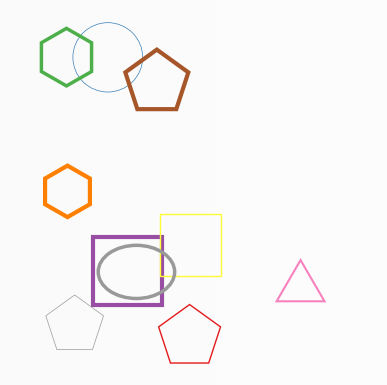[{"shape": "pentagon", "thickness": 1, "radius": 0.42, "center": [0.489, 0.125]}, {"shape": "circle", "thickness": 0.5, "radius": 0.45, "center": [0.278, 0.851]}, {"shape": "hexagon", "thickness": 2.5, "radius": 0.37, "center": [0.172, 0.852]}, {"shape": "square", "thickness": 3, "radius": 0.44, "center": [0.329, 0.296]}, {"shape": "hexagon", "thickness": 3, "radius": 0.33, "center": [0.174, 0.503]}, {"shape": "square", "thickness": 1, "radius": 0.4, "center": [0.491, 0.364]}, {"shape": "pentagon", "thickness": 3, "radius": 0.43, "center": [0.405, 0.786]}, {"shape": "triangle", "thickness": 1.5, "radius": 0.36, "center": [0.776, 0.253]}, {"shape": "pentagon", "thickness": 0.5, "radius": 0.39, "center": [0.193, 0.156]}, {"shape": "oval", "thickness": 2.5, "radius": 0.49, "center": [0.352, 0.294]}]